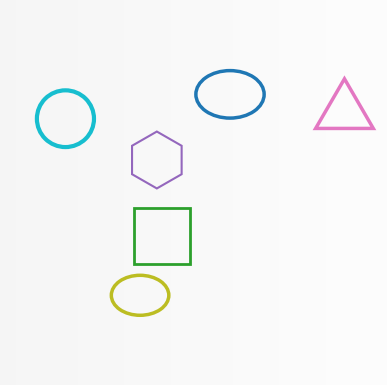[{"shape": "oval", "thickness": 2.5, "radius": 0.44, "center": [0.594, 0.755]}, {"shape": "square", "thickness": 2, "radius": 0.36, "center": [0.417, 0.386]}, {"shape": "hexagon", "thickness": 1.5, "radius": 0.37, "center": [0.405, 0.584]}, {"shape": "triangle", "thickness": 2.5, "radius": 0.43, "center": [0.889, 0.709]}, {"shape": "oval", "thickness": 2.5, "radius": 0.37, "center": [0.361, 0.233]}, {"shape": "circle", "thickness": 3, "radius": 0.37, "center": [0.169, 0.692]}]